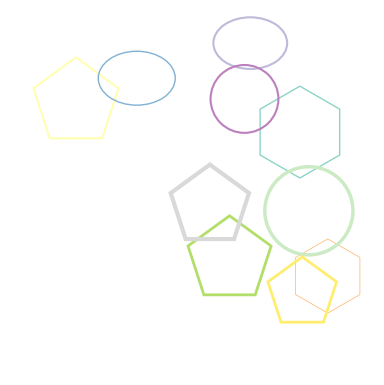[{"shape": "hexagon", "thickness": 1, "radius": 0.6, "center": [0.779, 0.657]}, {"shape": "pentagon", "thickness": 1.5, "radius": 0.58, "center": [0.197, 0.735]}, {"shape": "oval", "thickness": 1.5, "radius": 0.48, "center": [0.65, 0.888]}, {"shape": "oval", "thickness": 1, "radius": 0.5, "center": [0.355, 0.797]}, {"shape": "hexagon", "thickness": 0.5, "radius": 0.48, "center": [0.851, 0.283]}, {"shape": "pentagon", "thickness": 2, "radius": 0.57, "center": [0.596, 0.326]}, {"shape": "pentagon", "thickness": 3, "radius": 0.53, "center": [0.545, 0.466]}, {"shape": "circle", "thickness": 1.5, "radius": 0.44, "center": [0.635, 0.743]}, {"shape": "circle", "thickness": 2.5, "radius": 0.57, "center": [0.802, 0.453]}, {"shape": "pentagon", "thickness": 2, "radius": 0.47, "center": [0.785, 0.239]}]